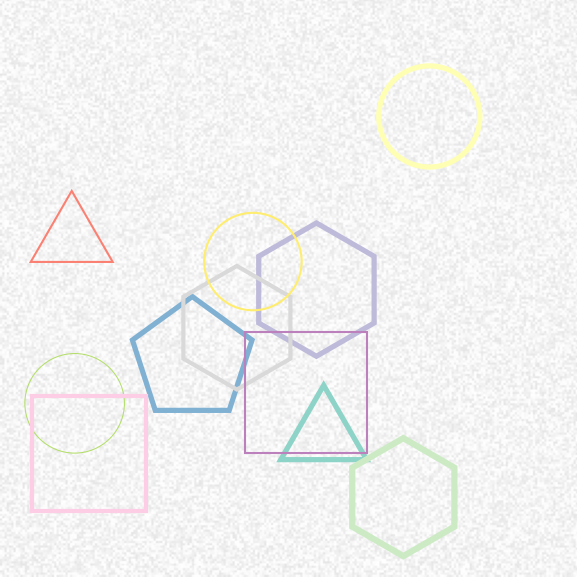[{"shape": "triangle", "thickness": 2.5, "radius": 0.43, "center": [0.56, 0.246]}, {"shape": "circle", "thickness": 2.5, "radius": 0.44, "center": [0.743, 0.797]}, {"shape": "hexagon", "thickness": 2.5, "radius": 0.58, "center": [0.548, 0.498]}, {"shape": "triangle", "thickness": 1, "radius": 0.41, "center": [0.124, 0.587]}, {"shape": "pentagon", "thickness": 2.5, "radius": 0.54, "center": [0.333, 0.377]}, {"shape": "circle", "thickness": 0.5, "radius": 0.43, "center": [0.129, 0.301]}, {"shape": "square", "thickness": 2, "radius": 0.5, "center": [0.154, 0.214]}, {"shape": "hexagon", "thickness": 2, "radius": 0.54, "center": [0.41, 0.432]}, {"shape": "square", "thickness": 1, "radius": 0.53, "center": [0.529, 0.319]}, {"shape": "hexagon", "thickness": 3, "radius": 0.51, "center": [0.698, 0.138]}, {"shape": "circle", "thickness": 1, "radius": 0.42, "center": [0.438, 0.546]}]